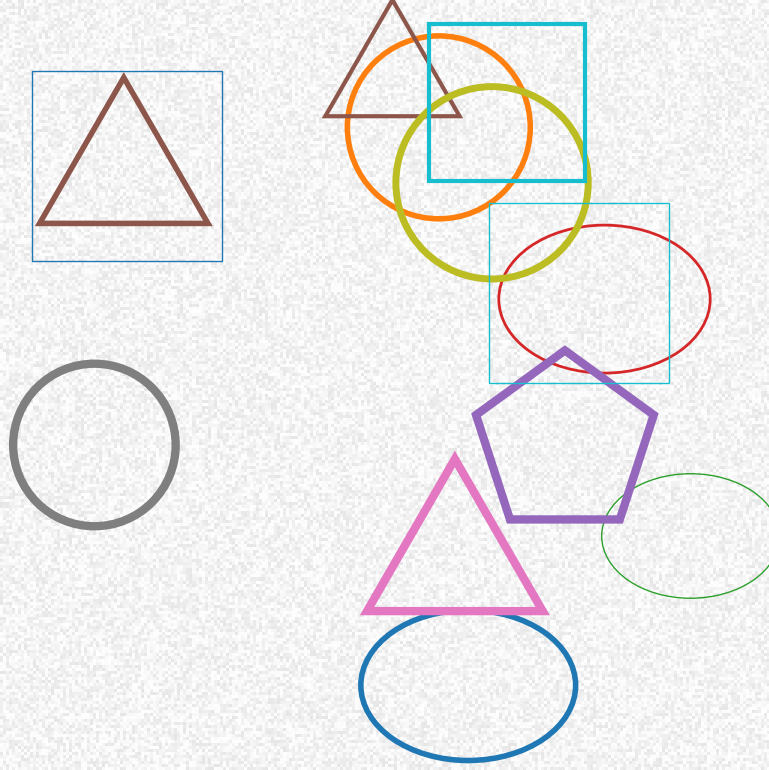[{"shape": "oval", "thickness": 2, "radius": 0.7, "center": [0.608, 0.11]}, {"shape": "square", "thickness": 0.5, "radius": 0.62, "center": [0.165, 0.784]}, {"shape": "circle", "thickness": 2, "radius": 0.59, "center": [0.57, 0.835]}, {"shape": "oval", "thickness": 0.5, "radius": 0.58, "center": [0.897, 0.304]}, {"shape": "oval", "thickness": 1, "radius": 0.69, "center": [0.785, 0.612]}, {"shape": "pentagon", "thickness": 3, "radius": 0.61, "center": [0.734, 0.424]}, {"shape": "triangle", "thickness": 1.5, "radius": 0.5, "center": [0.51, 0.899]}, {"shape": "triangle", "thickness": 2, "radius": 0.63, "center": [0.161, 0.773]}, {"shape": "triangle", "thickness": 3, "radius": 0.66, "center": [0.591, 0.272]}, {"shape": "circle", "thickness": 3, "radius": 0.53, "center": [0.123, 0.422]}, {"shape": "circle", "thickness": 2.5, "radius": 0.62, "center": [0.639, 0.763]}, {"shape": "square", "thickness": 1.5, "radius": 0.51, "center": [0.658, 0.867]}, {"shape": "square", "thickness": 0.5, "radius": 0.58, "center": [0.752, 0.62]}]